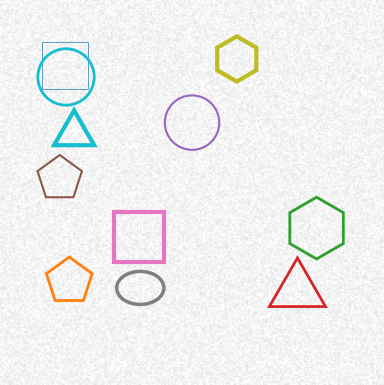[{"shape": "square", "thickness": 0.5, "radius": 0.3, "center": [0.169, 0.83]}, {"shape": "pentagon", "thickness": 2, "radius": 0.31, "center": [0.18, 0.27]}, {"shape": "hexagon", "thickness": 2, "radius": 0.4, "center": [0.822, 0.408]}, {"shape": "triangle", "thickness": 2, "radius": 0.42, "center": [0.773, 0.246]}, {"shape": "circle", "thickness": 1.5, "radius": 0.35, "center": [0.499, 0.682]}, {"shape": "pentagon", "thickness": 1.5, "radius": 0.3, "center": [0.155, 0.537]}, {"shape": "square", "thickness": 3, "radius": 0.32, "center": [0.36, 0.385]}, {"shape": "oval", "thickness": 2.5, "radius": 0.31, "center": [0.364, 0.252]}, {"shape": "hexagon", "thickness": 3, "radius": 0.29, "center": [0.615, 0.847]}, {"shape": "triangle", "thickness": 3, "radius": 0.3, "center": [0.193, 0.653]}, {"shape": "circle", "thickness": 2, "radius": 0.37, "center": [0.172, 0.8]}]